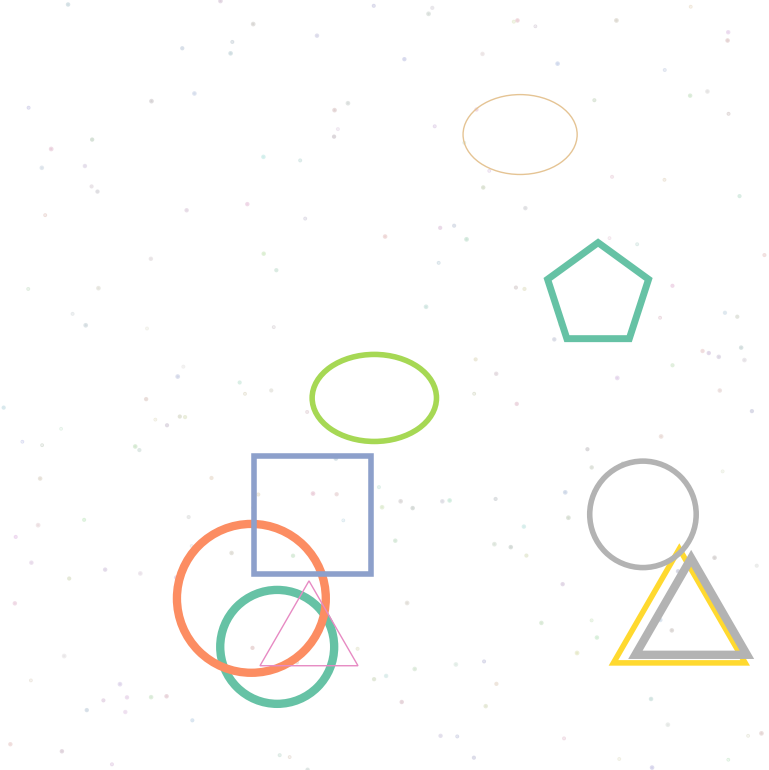[{"shape": "pentagon", "thickness": 2.5, "radius": 0.34, "center": [0.777, 0.616]}, {"shape": "circle", "thickness": 3, "radius": 0.37, "center": [0.36, 0.16]}, {"shape": "circle", "thickness": 3, "radius": 0.48, "center": [0.326, 0.223]}, {"shape": "square", "thickness": 2, "radius": 0.38, "center": [0.406, 0.331]}, {"shape": "triangle", "thickness": 0.5, "radius": 0.37, "center": [0.401, 0.172]}, {"shape": "oval", "thickness": 2, "radius": 0.4, "center": [0.486, 0.483]}, {"shape": "triangle", "thickness": 2, "radius": 0.49, "center": [0.882, 0.188]}, {"shape": "oval", "thickness": 0.5, "radius": 0.37, "center": [0.675, 0.825]}, {"shape": "circle", "thickness": 2, "radius": 0.35, "center": [0.835, 0.332]}, {"shape": "triangle", "thickness": 3, "radius": 0.42, "center": [0.898, 0.191]}]